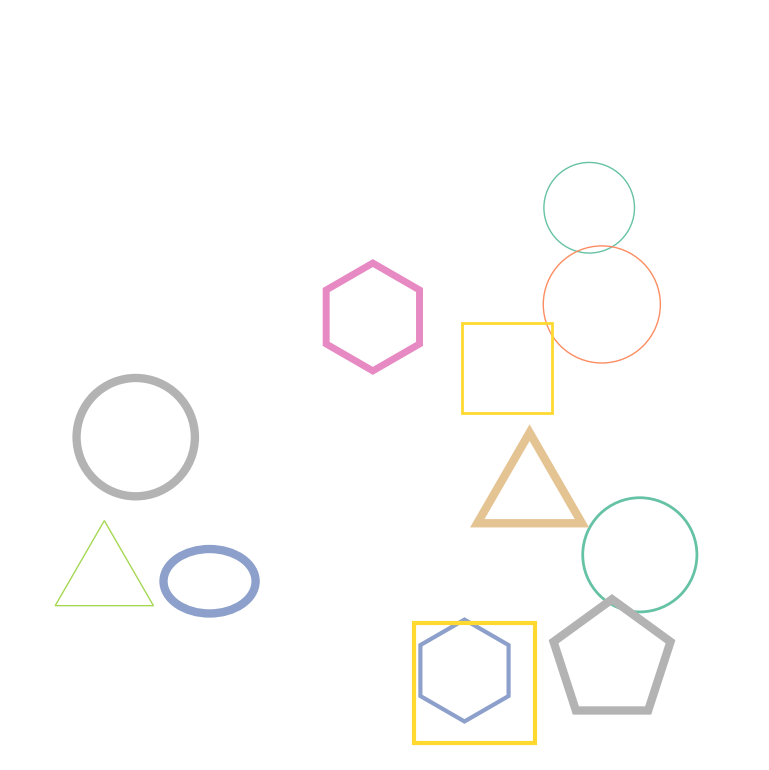[{"shape": "circle", "thickness": 1, "radius": 0.37, "center": [0.831, 0.279]}, {"shape": "circle", "thickness": 0.5, "radius": 0.29, "center": [0.765, 0.73]}, {"shape": "circle", "thickness": 0.5, "radius": 0.38, "center": [0.782, 0.605]}, {"shape": "hexagon", "thickness": 1.5, "radius": 0.33, "center": [0.603, 0.129]}, {"shape": "oval", "thickness": 3, "radius": 0.3, "center": [0.272, 0.245]}, {"shape": "hexagon", "thickness": 2.5, "radius": 0.35, "center": [0.484, 0.588]}, {"shape": "triangle", "thickness": 0.5, "radius": 0.37, "center": [0.135, 0.25]}, {"shape": "square", "thickness": 1.5, "radius": 0.39, "center": [0.616, 0.113]}, {"shape": "square", "thickness": 1, "radius": 0.29, "center": [0.658, 0.522]}, {"shape": "triangle", "thickness": 3, "radius": 0.39, "center": [0.688, 0.36]}, {"shape": "circle", "thickness": 3, "radius": 0.38, "center": [0.176, 0.432]}, {"shape": "pentagon", "thickness": 3, "radius": 0.4, "center": [0.795, 0.142]}]